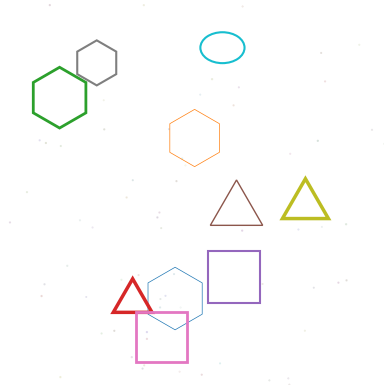[{"shape": "hexagon", "thickness": 0.5, "radius": 0.41, "center": [0.455, 0.225]}, {"shape": "hexagon", "thickness": 0.5, "radius": 0.37, "center": [0.505, 0.642]}, {"shape": "hexagon", "thickness": 2, "radius": 0.39, "center": [0.155, 0.746]}, {"shape": "triangle", "thickness": 2.5, "radius": 0.29, "center": [0.345, 0.218]}, {"shape": "square", "thickness": 1.5, "radius": 0.33, "center": [0.608, 0.281]}, {"shape": "triangle", "thickness": 1, "radius": 0.39, "center": [0.614, 0.454]}, {"shape": "square", "thickness": 2, "radius": 0.33, "center": [0.42, 0.124]}, {"shape": "hexagon", "thickness": 1.5, "radius": 0.29, "center": [0.251, 0.837]}, {"shape": "triangle", "thickness": 2.5, "radius": 0.34, "center": [0.793, 0.467]}, {"shape": "oval", "thickness": 1.5, "radius": 0.29, "center": [0.578, 0.876]}]